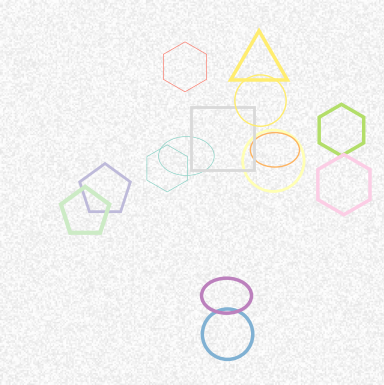[{"shape": "hexagon", "thickness": 0.5, "radius": 0.31, "center": [0.434, 0.563]}, {"shape": "oval", "thickness": 0.5, "radius": 0.36, "center": [0.484, 0.595]}, {"shape": "circle", "thickness": 2, "radius": 0.4, "center": [0.71, 0.582]}, {"shape": "pentagon", "thickness": 2, "radius": 0.35, "center": [0.273, 0.506]}, {"shape": "hexagon", "thickness": 0.5, "radius": 0.32, "center": [0.48, 0.826]}, {"shape": "circle", "thickness": 2.5, "radius": 0.33, "center": [0.591, 0.132]}, {"shape": "oval", "thickness": 1, "radius": 0.32, "center": [0.714, 0.611]}, {"shape": "hexagon", "thickness": 2.5, "radius": 0.33, "center": [0.887, 0.662]}, {"shape": "hexagon", "thickness": 2.5, "radius": 0.39, "center": [0.893, 0.521]}, {"shape": "square", "thickness": 2, "radius": 0.41, "center": [0.577, 0.64]}, {"shape": "oval", "thickness": 2.5, "radius": 0.32, "center": [0.588, 0.232]}, {"shape": "pentagon", "thickness": 3, "radius": 0.33, "center": [0.221, 0.449]}, {"shape": "triangle", "thickness": 2.5, "radius": 0.43, "center": [0.673, 0.835]}, {"shape": "circle", "thickness": 1, "radius": 0.33, "center": [0.677, 0.739]}]